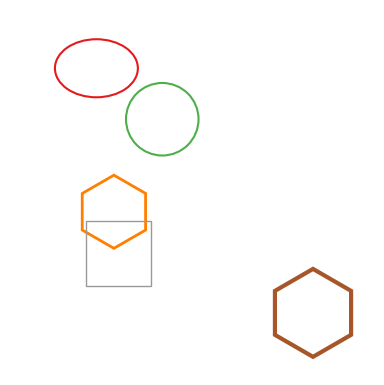[{"shape": "oval", "thickness": 1.5, "radius": 0.54, "center": [0.25, 0.823]}, {"shape": "circle", "thickness": 1.5, "radius": 0.47, "center": [0.421, 0.69]}, {"shape": "hexagon", "thickness": 2, "radius": 0.48, "center": [0.296, 0.45]}, {"shape": "hexagon", "thickness": 3, "radius": 0.57, "center": [0.813, 0.187]}, {"shape": "square", "thickness": 1, "radius": 0.42, "center": [0.308, 0.342]}]